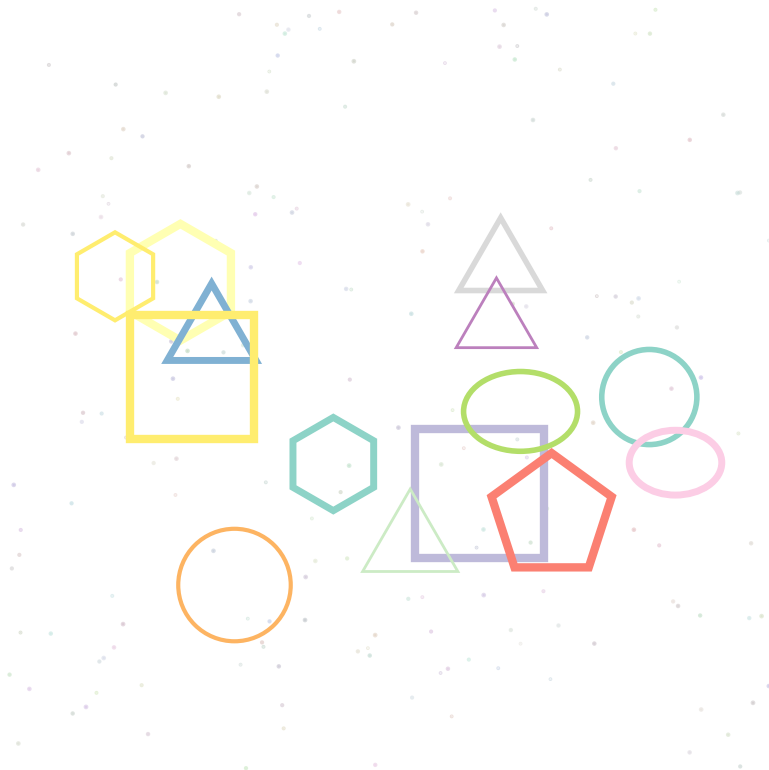[{"shape": "hexagon", "thickness": 2.5, "radius": 0.3, "center": [0.433, 0.397]}, {"shape": "circle", "thickness": 2, "radius": 0.31, "center": [0.843, 0.484]}, {"shape": "hexagon", "thickness": 3, "radius": 0.38, "center": [0.234, 0.633]}, {"shape": "square", "thickness": 3, "radius": 0.42, "center": [0.623, 0.359]}, {"shape": "pentagon", "thickness": 3, "radius": 0.41, "center": [0.716, 0.33]}, {"shape": "triangle", "thickness": 2.5, "radius": 0.33, "center": [0.275, 0.565]}, {"shape": "circle", "thickness": 1.5, "radius": 0.37, "center": [0.305, 0.24]}, {"shape": "oval", "thickness": 2, "radius": 0.37, "center": [0.676, 0.466]}, {"shape": "oval", "thickness": 2.5, "radius": 0.3, "center": [0.877, 0.399]}, {"shape": "triangle", "thickness": 2, "radius": 0.31, "center": [0.65, 0.654]}, {"shape": "triangle", "thickness": 1, "radius": 0.3, "center": [0.645, 0.579]}, {"shape": "triangle", "thickness": 1, "radius": 0.36, "center": [0.533, 0.293]}, {"shape": "hexagon", "thickness": 1.5, "radius": 0.29, "center": [0.149, 0.641]}, {"shape": "square", "thickness": 3, "radius": 0.4, "center": [0.249, 0.511]}]